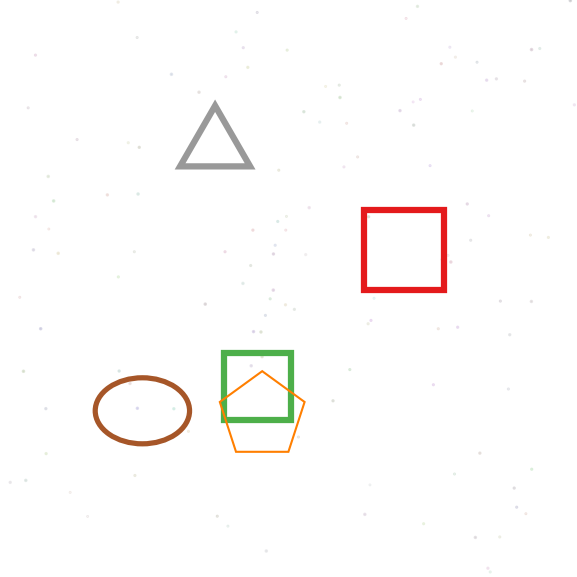[{"shape": "square", "thickness": 3, "radius": 0.34, "center": [0.7, 0.566]}, {"shape": "square", "thickness": 3, "radius": 0.29, "center": [0.446, 0.33]}, {"shape": "pentagon", "thickness": 1, "radius": 0.39, "center": [0.454, 0.279]}, {"shape": "oval", "thickness": 2.5, "radius": 0.41, "center": [0.247, 0.288]}, {"shape": "triangle", "thickness": 3, "radius": 0.35, "center": [0.372, 0.746]}]